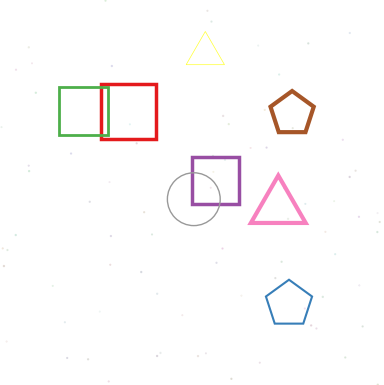[{"shape": "square", "thickness": 2.5, "radius": 0.36, "center": [0.335, 0.711]}, {"shape": "pentagon", "thickness": 1.5, "radius": 0.32, "center": [0.751, 0.21]}, {"shape": "square", "thickness": 2, "radius": 0.32, "center": [0.218, 0.712]}, {"shape": "square", "thickness": 2.5, "radius": 0.31, "center": [0.559, 0.532]}, {"shape": "triangle", "thickness": 0.5, "radius": 0.29, "center": [0.533, 0.861]}, {"shape": "pentagon", "thickness": 3, "radius": 0.3, "center": [0.759, 0.705]}, {"shape": "triangle", "thickness": 3, "radius": 0.41, "center": [0.723, 0.462]}, {"shape": "circle", "thickness": 1, "radius": 0.34, "center": [0.503, 0.483]}]